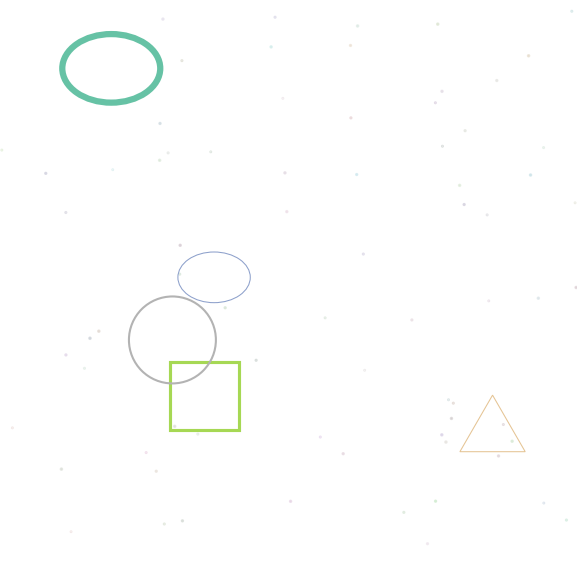[{"shape": "oval", "thickness": 3, "radius": 0.42, "center": [0.193, 0.881]}, {"shape": "oval", "thickness": 0.5, "radius": 0.31, "center": [0.371, 0.519]}, {"shape": "square", "thickness": 1.5, "radius": 0.3, "center": [0.355, 0.313]}, {"shape": "triangle", "thickness": 0.5, "radius": 0.33, "center": [0.853, 0.25]}, {"shape": "circle", "thickness": 1, "radius": 0.38, "center": [0.299, 0.41]}]